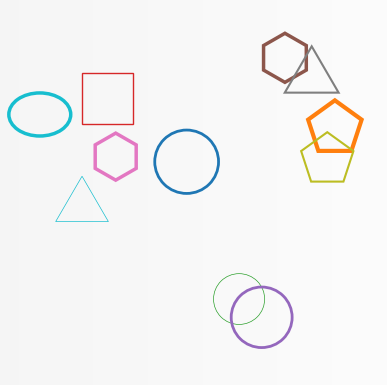[{"shape": "circle", "thickness": 2, "radius": 0.41, "center": [0.482, 0.58]}, {"shape": "pentagon", "thickness": 3, "radius": 0.36, "center": [0.864, 0.667]}, {"shape": "circle", "thickness": 0.5, "radius": 0.33, "center": [0.617, 0.223]}, {"shape": "square", "thickness": 1, "radius": 0.33, "center": [0.278, 0.745]}, {"shape": "circle", "thickness": 2, "radius": 0.39, "center": [0.675, 0.176]}, {"shape": "hexagon", "thickness": 2.5, "radius": 0.32, "center": [0.735, 0.85]}, {"shape": "hexagon", "thickness": 2.5, "radius": 0.31, "center": [0.299, 0.593]}, {"shape": "triangle", "thickness": 1.5, "radius": 0.4, "center": [0.804, 0.799]}, {"shape": "pentagon", "thickness": 1.5, "radius": 0.35, "center": [0.845, 0.586]}, {"shape": "triangle", "thickness": 0.5, "radius": 0.39, "center": [0.212, 0.464]}, {"shape": "oval", "thickness": 2.5, "radius": 0.4, "center": [0.103, 0.703]}]